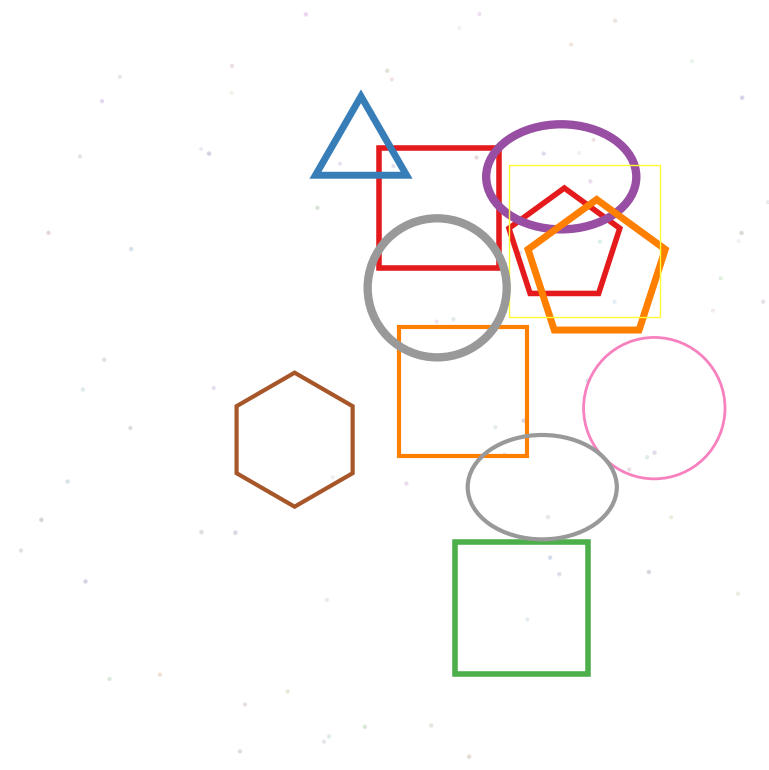[{"shape": "pentagon", "thickness": 2, "radius": 0.38, "center": [0.733, 0.68]}, {"shape": "square", "thickness": 2, "radius": 0.39, "center": [0.57, 0.73]}, {"shape": "triangle", "thickness": 2.5, "radius": 0.34, "center": [0.469, 0.807]}, {"shape": "square", "thickness": 2, "radius": 0.43, "center": [0.677, 0.21]}, {"shape": "oval", "thickness": 3, "radius": 0.49, "center": [0.729, 0.77]}, {"shape": "pentagon", "thickness": 2.5, "radius": 0.47, "center": [0.775, 0.647]}, {"shape": "square", "thickness": 1.5, "radius": 0.42, "center": [0.602, 0.492]}, {"shape": "square", "thickness": 0.5, "radius": 0.49, "center": [0.759, 0.687]}, {"shape": "hexagon", "thickness": 1.5, "radius": 0.44, "center": [0.383, 0.429]}, {"shape": "circle", "thickness": 1, "radius": 0.46, "center": [0.85, 0.47]}, {"shape": "circle", "thickness": 3, "radius": 0.45, "center": [0.568, 0.626]}, {"shape": "oval", "thickness": 1.5, "radius": 0.48, "center": [0.704, 0.367]}]